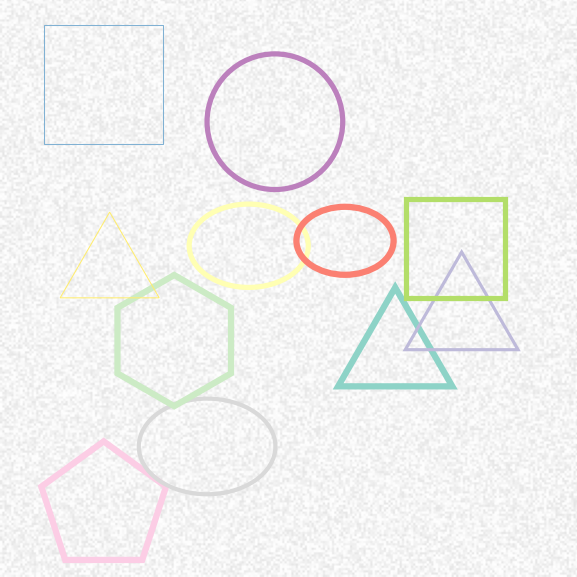[{"shape": "triangle", "thickness": 3, "radius": 0.57, "center": [0.684, 0.387]}, {"shape": "oval", "thickness": 2.5, "radius": 0.52, "center": [0.431, 0.574]}, {"shape": "triangle", "thickness": 1.5, "radius": 0.56, "center": [0.799, 0.45]}, {"shape": "oval", "thickness": 3, "radius": 0.42, "center": [0.597, 0.582]}, {"shape": "square", "thickness": 0.5, "radius": 0.51, "center": [0.179, 0.852]}, {"shape": "square", "thickness": 2.5, "radius": 0.43, "center": [0.788, 0.568]}, {"shape": "pentagon", "thickness": 3, "radius": 0.57, "center": [0.18, 0.121]}, {"shape": "oval", "thickness": 2, "radius": 0.59, "center": [0.359, 0.226]}, {"shape": "circle", "thickness": 2.5, "radius": 0.59, "center": [0.476, 0.788]}, {"shape": "hexagon", "thickness": 3, "radius": 0.57, "center": [0.302, 0.409]}, {"shape": "triangle", "thickness": 0.5, "radius": 0.49, "center": [0.19, 0.533]}]